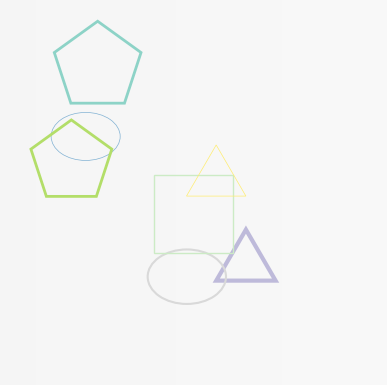[{"shape": "pentagon", "thickness": 2, "radius": 0.59, "center": [0.252, 0.827]}, {"shape": "triangle", "thickness": 3, "radius": 0.44, "center": [0.635, 0.315]}, {"shape": "oval", "thickness": 0.5, "radius": 0.45, "center": [0.221, 0.646]}, {"shape": "pentagon", "thickness": 2, "radius": 0.55, "center": [0.184, 0.579]}, {"shape": "oval", "thickness": 1.5, "radius": 0.51, "center": [0.482, 0.281]}, {"shape": "square", "thickness": 1, "radius": 0.51, "center": [0.499, 0.444]}, {"shape": "triangle", "thickness": 0.5, "radius": 0.44, "center": [0.558, 0.535]}]